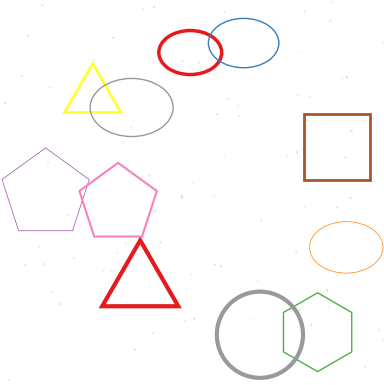[{"shape": "triangle", "thickness": 3, "radius": 0.57, "center": [0.364, 0.262]}, {"shape": "oval", "thickness": 2.5, "radius": 0.41, "center": [0.494, 0.864]}, {"shape": "oval", "thickness": 1, "radius": 0.46, "center": [0.633, 0.888]}, {"shape": "hexagon", "thickness": 1, "radius": 0.51, "center": [0.825, 0.137]}, {"shape": "pentagon", "thickness": 0.5, "radius": 0.6, "center": [0.118, 0.497]}, {"shape": "oval", "thickness": 0.5, "radius": 0.48, "center": [0.899, 0.357]}, {"shape": "triangle", "thickness": 2, "radius": 0.42, "center": [0.241, 0.75]}, {"shape": "square", "thickness": 2, "radius": 0.43, "center": [0.876, 0.619]}, {"shape": "pentagon", "thickness": 1.5, "radius": 0.53, "center": [0.307, 0.471]}, {"shape": "oval", "thickness": 1, "radius": 0.54, "center": [0.342, 0.721]}, {"shape": "circle", "thickness": 3, "radius": 0.56, "center": [0.675, 0.131]}]